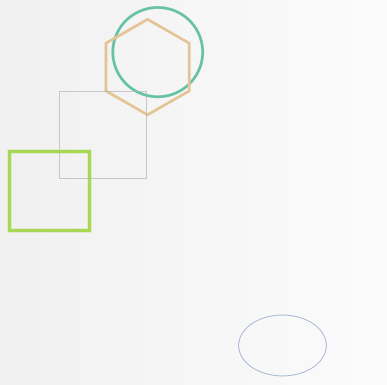[{"shape": "circle", "thickness": 2, "radius": 0.58, "center": [0.407, 0.865]}, {"shape": "oval", "thickness": 0.5, "radius": 0.57, "center": [0.729, 0.103]}, {"shape": "square", "thickness": 2.5, "radius": 0.51, "center": [0.126, 0.506]}, {"shape": "hexagon", "thickness": 2, "radius": 0.62, "center": [0.381, 0.826]}, {"shape": "square", "thickness": 0.5, "radius": 0.56, "center": [0.265, 0.651]}]